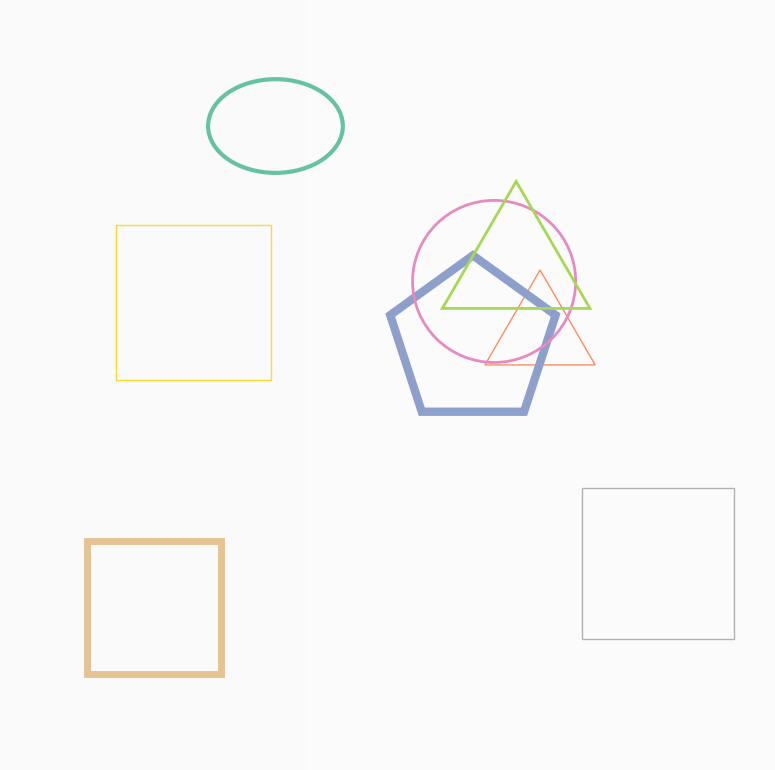[{"shape": "oval", "thickness": 1.5, "radius": 0.43, "center": [0.355, 0.836]}, {"shape": "triangle", "thickness": 0.5, "radius": 0.41, "center": [0.697, 0.567]}, {"shape": "pentagon", "thickness": 3, "radius": 0.56, "center": [0.61, 0.556]}, {"shape": "circle", "thickness": 1, "radius": 0.53, "center": [0.638, 0.635]}, {"shape": "triangle", "thickness": 1, "radius": 0.55, "center": [0.666, 0.654]}, {"shape": "square", "thickness": 0.5, "radius": 0.5, "center": [0.25, 0.607]}, {"shape": "square", "thickness": 2.5, "radius": 0.43, "center": [0.198, 0.211]}, {"shape": "square", "thickness": 0.5, "radius": 0.49, "center": [0.849, 0.268]}]